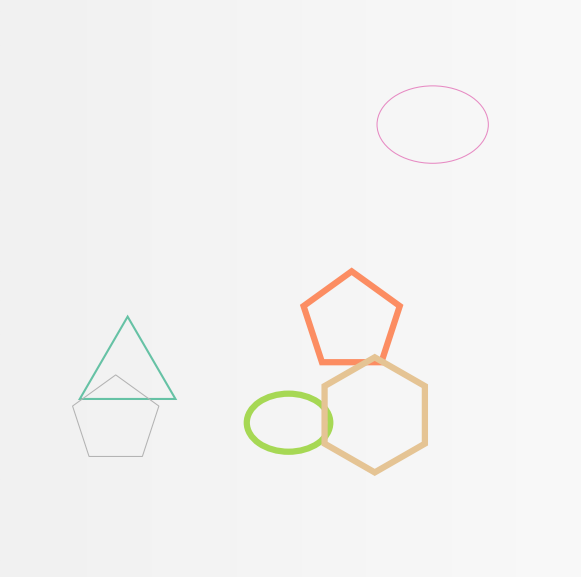[{"shape": "triangle", "thickness": 1, "radius": 0.48, "center": [0.22, 0.356]}, {"shape": "pentagon", "thickness": 3, "radius": 0.43, "center": [0.605, 0.442]}, {"shape": "oval", "thickness": 0.5, "radius": 0.48, "center": [0.744, 0.783]}, {"shape": "oval", "thickness": 3, "radius": 0.36, "center": [0.496, 0.267]}, {"shape": "hexagon", "thickness": 3, "radius": 0.5, "center": [0.645, 0.281]}, {"shape": "pentagon", "thickness": 0.5, "radius": 0.39, "center": [0.199, 0.272]}]